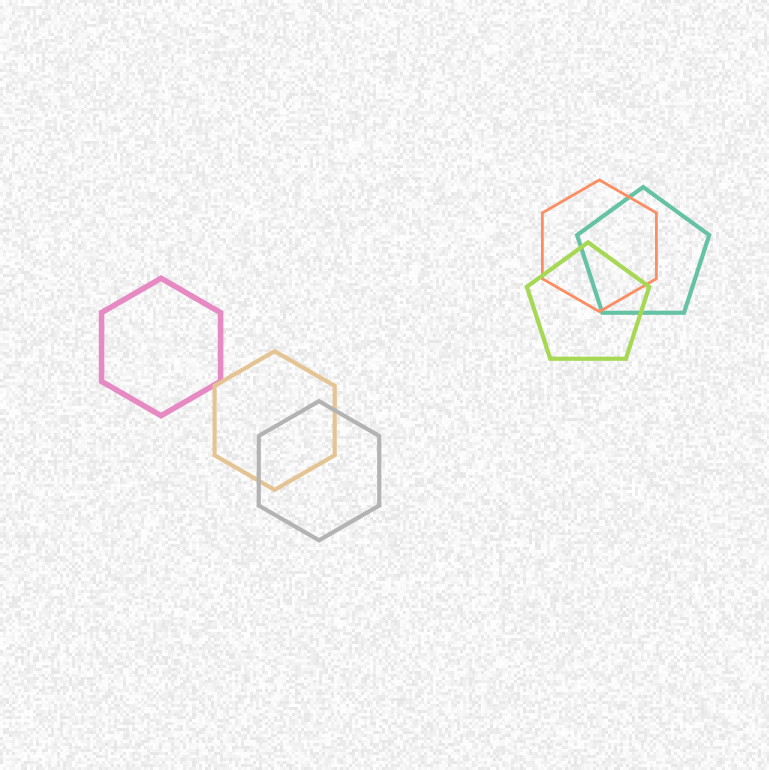[{"shape": "pentagon", "thickness": 1.5, "radius": 0.45, "center": [0.835, 0.667]}, {"shape": "hexagon", "thickness": 1, "radius": 0.43, "center": [0.778, 0.681]}, {"shape": "hexagon", "thickness": 2, "radius": 0.45, "center": [0.209, 0.549]}, {"shape": "pentagon", "thickness": 1.5, "radius": 0.42, "center": [0.764, 0.602]}, {"shape": "hexagon", "thickness": 1.5, "radius": 0.45, "center": [0.357, 0.454]}, {"shape": "hexagon", "thickness": 1.5, "radius": 0.45, "center": [0.414, 0.389]}]